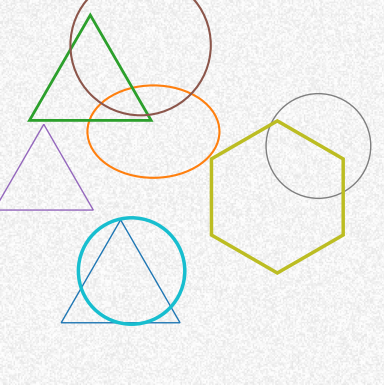[{"shape": "triangle", "thickness": 1, "radius": 0.89, "center": [0.313, 0.251]}, {"shape": "oval", "thickness": 1.5, "radius": 0.86, "center": [0.399, 0.658]}, {"shape": "triangle", "thickness": 2, "radius": 0.91, "center": [0.235, 0.778]}, {"shape": "triangle", "thickness": 1, "radius": 0.74, "center": [0.114, 0.529]}, {"shape": "circle", "thickness": 1.5, "radius": 0.91, "center": [0.365, 0.883]}, {"shape": "circle", "thickness": 1, "radius": 0.68, "center": [0.827, 0.621]}, {"shape": "hexagon", "thickness": 2.5, "radius": 0.99, "center": [0.72, 0.488]}, {"shape": "circle", "thickness": 2.5, "radius": 0.69, "center": [0.342, 0.296]}]